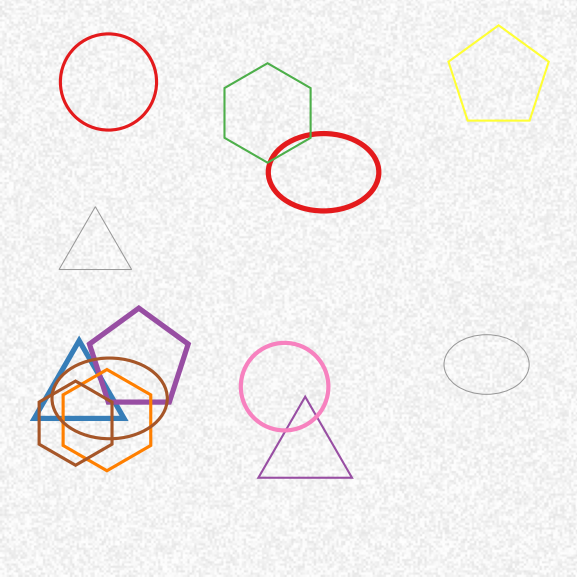[{"shape": "circle", "thickness": 1.5, "radius": 0.42, "center": [0.188, 0.857]}, {"shape": "oval", "thickness": 2.5, "radius": 0.48, "center": [0.56, 0.701]}, {"shape": "triangle", "thickness": 2.5, "radius": 0.45, "center": [0.137, 0.319]}, {"shape": "hexagon", "thickness": 1, "radius": 0.43, "center": [0.463, 0.804]}, {"shape": "triangle", "thickness": 1, "radius": 0.47, "center": [0.528, 0.219]}, {"shape": "pentagon", "thickness": 2.5, "radius": 0.45, "center": [0.24, 0.376]}, {"shape": "hexagon", "thickness": 1.5, "radius": 0.44, "center": [0.185, 0.272]}, {"shape": "pentagon", "thickness": 1, "radius": 0.46, "center": [0.863, 0.864]}, {"shape": "hexagon", "thickness": 1.5, "radius": 0.36, "center": [0.131, 0.266]}, {"shape": "oval", "thickness": 1.5, "radius": 0.5, "center": [0.19, 0.309]}, {"shape": "circle", "thickness": 2, "radius": 0.38, "center": [0.493, 0.33]}, {"shape": "oval", "thickness": 0.5, "radius": 0.37, "center": [0.843, 0.368]}, {"shape": "triangle", "thickness": 0.5, "radius": 0.36, "center": [0.165, 0.569]}]